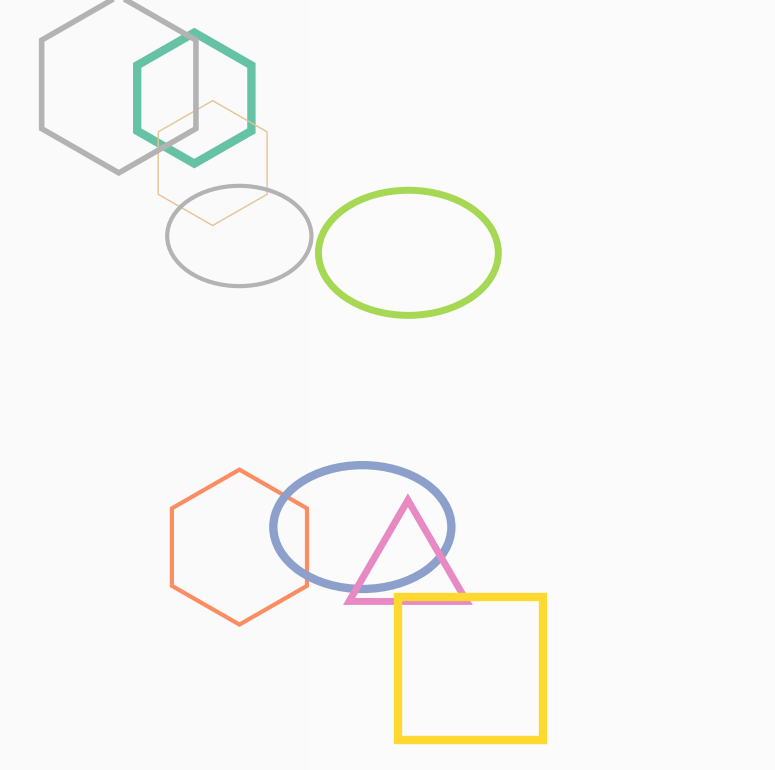[{"shape": "hexagon", "thickness": 3, "radius": 0.43, "center": [0.251, 0.873]}, {"shape": "hexagon", "thickness": 1.5, "radius": 0.5, "center": [0.309, 0.289]}, {"shape": "oval", "thickness": 3, "radius": 0.57, "center": [0.468, 0.316]}, {"shape": "triangle", "thickness": 2.5, "radius": 0.44, "center": [0.526, 0.263]}, {"shape": "oval", "thickness": 2.5, "radius": 0.58, "center": [0.527, 0.672]}, {"shape": "square", "thickness": 3, "radius": 0.46, "center": [0.607, 0.131]}, {"shape": "hexagon", "thickness": 0.5, "radius": 0.41, "center": [0.274, 0.788]}, {"shape": "oval", "thickness": 1.5, "radius": 0.47, "center": [0.309, 0.694]}, {"shape": "hexagon", "thickness": 2, "radius": 0.57, "center": [0.153, 0.89]}]